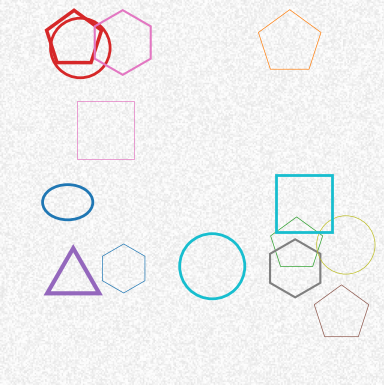[{"shape": "hexagon", "thickness": 0.5, "radius": 0.32, "center": [0.321, 0.303]}, {"shape": "oval", "thickness": 2, "radius": 0.33, "center": [0.176, 0.475]}, {"shape": "pentagon", "thickness": 0.5, "radius": 0.43, "center": [0.752, 0.889]}, {"shape": "pentagon", "thickness": 0.5, "radius": 0.36, "center": [0.771, 0.365]}, {"shape": "pentagon", "thickness": 2.5, "radius": 0.38, "center": [0.192, 0.898]}, {"shape": "circle", "thickness": 2, "radius": 0.39, "center": [0.209, 0.875]}, {"shape": "triangle", "thickness": 3, "radius": 0.39, "center": [0.19, 0.277]}, {"shape": "pentagon", "thickness": 0.5, "radius": 0.37, "center": [0.887, 0.186]}, {"shape": "hexagon", "thickness": 1.5, "radius": 0.42, "center": [0.319, 0.89]}, {"shape": "square", "thickness": 0.5, "radius": 0.37, "center": [0.273, 0.662]}, {"shape": "hexagon", "thickness": 1.5, "radius": 0.38, "center": [0.767, 0.303]}, {"shape": "circle", "thickness": 0.5, "radius": 0.38, "center": [0.898, 0.364]}, {"shape": "square", "thickness": 2, "radius": 0.37, "center": [0.79, 0.471]}, {"shape": "circle", "thickness": 2, "radius": 0.42, "center": [0.551, 0.308]}]